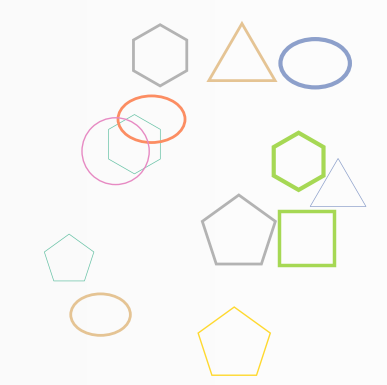[{"shape": "pentagon", "thickness": 0.5, "radius": 0.34, "center": [0.178, 0.325]}, {"shape": "hexagon", "thickness": 0.5, "radius": 0.39, "center": [0.347, 0.625]}, {"shape": "oval", "thickness": 2, "radius": 0.43, "center": [0.391, 0.69]}, {"shape": "triangle", "thickness": 0.5, "radius": 0.42, "center": [0.872, 0.505]}, {"shape": "oval", "thickness": 3, "radius": 0.45, "center": [0.813, 0.836]}, {"shape": "circle", "thickness": 1, "radius": 0.43, "center": [0.298, 0.607]}, {"shape": "square", "thickness": 2.5, "radius": 0.35, "center": [0.791, 0.382]}, {"shape": "hexagon", "thickness": 3, "radius": 0.37, "center": [0.771, 0.581]}, {"shape": "pentagon", "thickness": 1, "radius": 0.49, "center": [0.604, 0.105]}, {"shape": "oval", "thickness": 2, "radius": 0.38, "center": [0.259, 0.183]}, {"shape": "triangle", "thickness": 2, "radius": 0.49, "center": [0.624, 0.84]}, {"shape": "hexagon", "thickness": 2, "radius": 0.4, "center": [0.413, 0.856]}, {"shape": "pentagon", "thickness": 2, "radius": 0.5, "center": [0.616, 0.394]}]